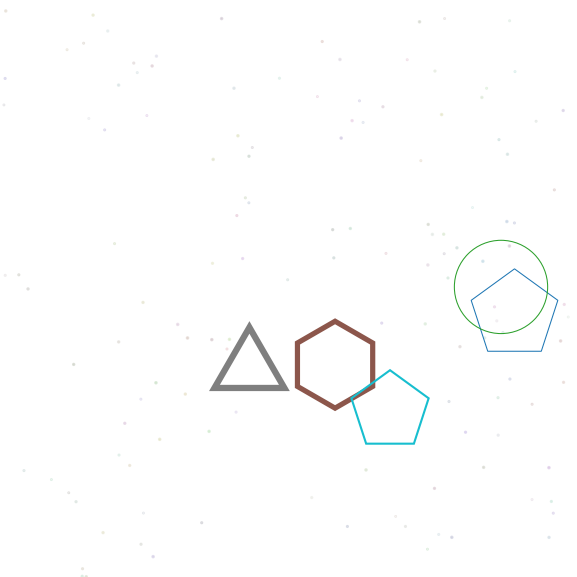[{"shape": "pentagon", "thickness": 0.5, "radius": 0.39, "center": [0.891, 0.455]}, {"shape": "circle", "thickness": 0.5, "radius": 0.4, "center": [0.868, 0.502]}, {"shape": "hexagon", "thickness": 2.5, "radius": 0.38, "center": [0.58, 0.368]}, {"shape": "triangle", "thickness": 3, "radius": 0.35, "center": [0.432, 0.362]}, {"shape": "pentagon", "thickness": 1, "radius": 0.35, "center": [0.675, 0.288]}]